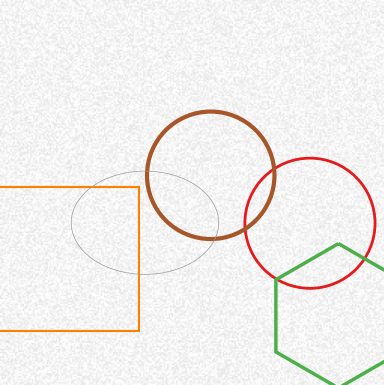[{"shape": "circle", "thickness": 2, "radius": 0.85, "center": [0.805, 0.42]}, {"shape": "hexagon", "thickness": 2.5, "radius": 0.94, "center": [0.879, 0.18]}, {"shape": "square", "thickness": 1.5, "radius": 0.93, "center": [0.173, 0.326]}, {"shape": "circle", "thickness": 3, "radius": 0.83, "center": [0.547, 0.545]}, {"shape": "oval", "thickness": 0.5, "radius": 0.96, "center": [0.377, 0.422]}]